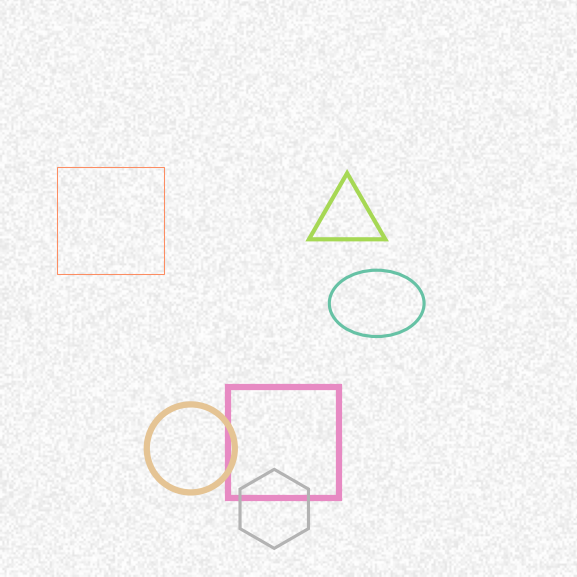[{"shape": "oval", "thickness": 1.5, "radius": 0.41, "center": [0.652, 0.474]}, {"shape": "square", "thickness": 0.5, "radius": 0.46, "center": [0.192, 0.617]}, {"shape": "square", "thickness": 3, "radius": 0.48, "center": [0.49, 0.233]}, {"shape": "triangle", "thickness": 2, "radius": 0.38, "center": [0.601, 0.623]}, {"shape": "circle", "thickness": 3, "radius": 0.38, "center": [0.33, 0.223]}, {"shape": "hexagon", "thickness": 1.5, "radius": 0.34, "center": [0.475, 0.118]}]